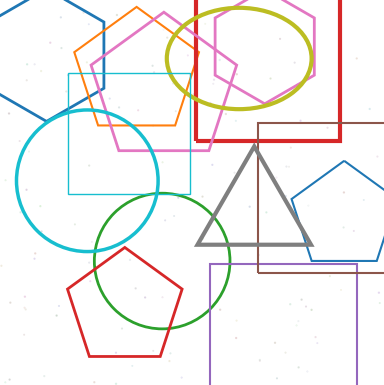[{"shape": "hexagon", "thickness": 2, "radius": 0.86, "center": [0.121, 0.857]}, {"shape": "pentagon", "thickness": 1.5, "radius": 0.72, "center": [0.894, 0.439]}, {"shape": "pentagon", "thickness": 1.5, "radius": 0.85, "center": [0.355, 0.812]}, {"shape": "circle", "thickness": 2, "radius": 0.88, "center": [0.421, 0.322]}, {"shape": "pentagon", "thickness": 2, "radius": 0.78, "center": [0.324, 0.201]}, {"shape": "square", "thickness": 3, "radius": 0.94, "center": [0.696, 0.821]}, {"shape": "square", "thickness": 1.5, "radius": 0.95, "center": [0.737, 0.124]}, {"shape": "square", "thickness": 1.5, "radius": 0.97, "center": [0.866, 0.486]}, {"shape": "hexagon", "thickness": 2, "radius": 0.74, "center": [0.688, 0.879]}, {"shape": "pentagon", "thickness": 2, "radius": 0.99, "center": [0.426, 0.769]}, {"shape": "triangle", "thickness": 3, "radius": 0.85, "center": [0.66, 0.449]}, {"shape": "oval", "thickness": 3, "radius": 0.94, "center": [0.621, 0.848]}, {"shape": "circle", "thickness": 2.5, "radius": 0.92, "center": [0.227, 0.53]}, {"shape": "square", "thickness": 1, "radius": 0.79, "center": [0.335, 0.653]}]